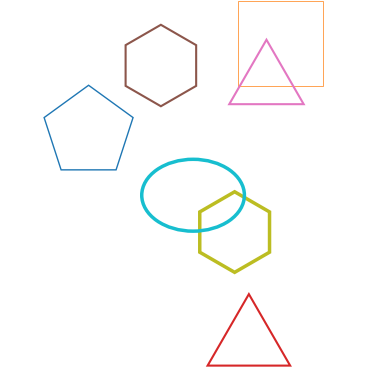[{"shape": "pentagon", "thickness": 1, "radius": 0.61, "center": [0.23, 0.657]}, {"shape": "square", "thickness": 0.5, "radius": 0.55, "center": [0.729, 0.887]}, {"shape": "triangle", "thickness": 1.5, "radius": 0.62, "center": [0.646, 0.112]}, {"shape": "hexagon", "thickness": 1.5, "radius": 0.53, "center": [0.418, 0.83]}, {"shape": "triangle", "thickness": 1.5, "radius": 0.56, "center": [0.692, 0.785]}, {"shape": "hexagon", "thickness": 2.5, "radius": 0.52, "center": [0.609, 0.397]}, {"shape": "oval", "thickness": 2.5, "radius": 0.67, "center": [0.501, 0.493]}]